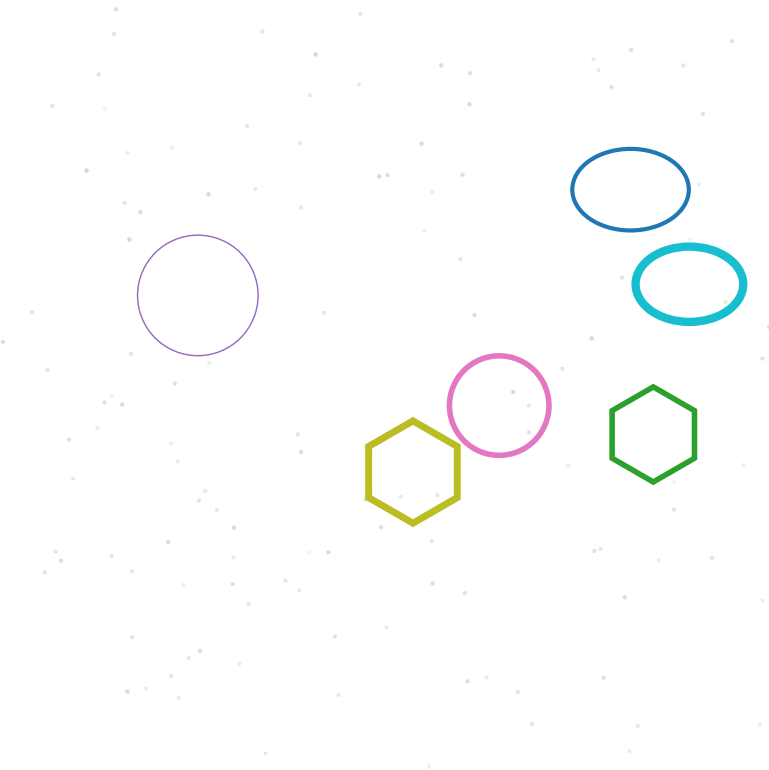[{"shape": "oval", "thickness": 1.5, "radius": 0.38, "center": [0.819, 0.754]}, {"shape": "hexagon", "thickness": 2, "radius": 0.31, "center": [0.848, 0.436]}, {"shape": "circle", "thickness": 0.5, "radius": 0.39, "center": [0.257, 0.616]}, {"shape": "circle", "thickness": 2, "radius": 0.32, "center": [0.648, 0.473]}, {"shape": "hexagon", "thickness": 2.5, "radius": 0.33, "center": [0.536, 0.387]}, {"shape": "oval", "thickness": 3, "radius": 0.35, "center": [0.895, 0.631]}]